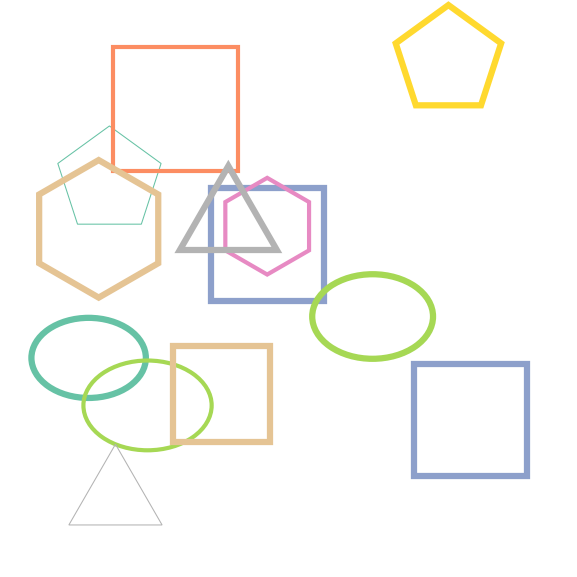[{"shape": "pentagon", "thickness": 0.5, "radius": 0.47, "center": [0.189, 0.687]}, {"shape": "oval", "thickness": 3, "radius": 0.5, "center": [0.153, 0.379]}, {"shape": "square", "thickness": 2, "radius": 0.54, "center": [0.304, 0.811]}, {"shape": "square", "thickness": 3, "radius": 0.49, "center": [0.814, 0.272]}, {"shape": "square", "thickness": 3, "radius": 0.49, "center": [0.463, 0.576]}, {"shape": "hexagon", "thickness": 2, "radius": 0.42, "center": [0.463, 0.607]}, {"shape": "oval", "thickness": 3, "radius": 0.52, "center": [0.645, 0.451]}, {"shape": "oval", "thickness": 2, "radius": 0.56, "center": [0.255, 0.297]}, {"shape": "pentagon", "thickness": 3, "radius": 0.48, "center": [0.777, 0.894]}, {"shape": "hexagon", "thickness": 3, "radius": 0.6, "center": [0.171, 0.603]}, {"shape": "square", "thickness": 3, "radius": 0.42, "center": [0.384, 0.316]}, {"shape": "triangle", "thickness": 3, "radius": 0.48, "center": [0.395, 0.615]}, {"shape": "triangle", "thickness": 0.5, "radius": 0.47, "center": [0.2, 0.137]}]